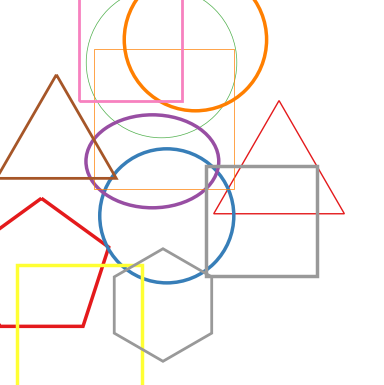[{"shape": "pentagon", "thickness": 2.5, "radius": 0.92, "center": [0.107, 0.301]}, {"shape": "triangle", "thickness": 1, "radius": 0.98, "center": [0.725, 0.543]}, {"shape": "circle", "thickness": 2.5, "radius": 0.87, "center": [0.433, 0.439]}, {"shape": "circle", "thickness": 0.5, "radius": 0.98, "center": [0.42, 0.838]}, {"shape": "oval", "thickness": 2.5, "radius": 0.86, "center": [0.396, 0.581]}, {"shape": "square", "thickness": 0.5, "radius": 0.91, "center": [0.427, 0.692]}, {"shape": "circle", "thickness": 2.5, "radius": 0.92, "center": [0.508, 0.897]}, {"shape": "square", "thickness": 2.5, "radius": 0.81, "center": [0.207, 0.15]}, {"shape": "triangle", "thickness": 2, "radius": 0.9, "center": [0.146, 0.626]}, {"shape": "square", "thickness": 2, "radius": 0.67, "center": [0.339, 0.873]}, {"shape": "square", "thickness": 2.5, "radius": 0.72, "center": [0.68, 0.426]}, {"shape": "hexagon", "thickness": 2, "radius": 0.73, "center": [0.423, 0.208]}]